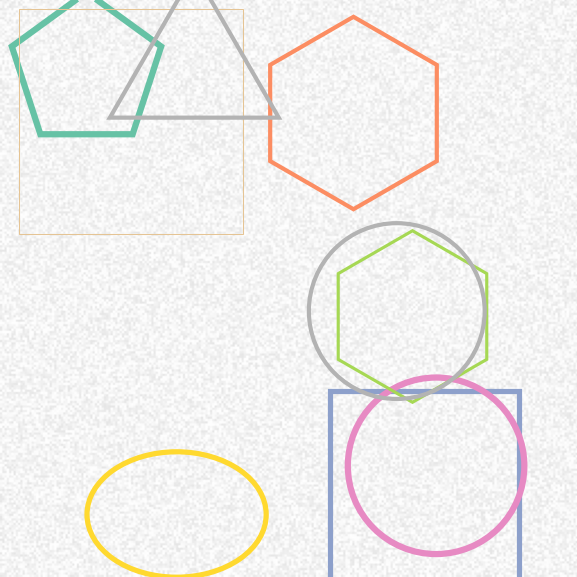[{"shape": "pentagon", "thickness": 3, "radius": 0.68, "center": [0.15, 0.877]}, {"shape": "hexagon", "thickness": 2, "radius": 0.83, "center": [0.612, 0.803]}, {"shape": "square", "thickness": 2.5, "radius": 0.82, "center": [0.735, 0.158]}, {"shape": "circle", "thickness": 3, "radius": 0.76, "center": [0.755, 0.193]}, {"shape": "hexagon", "thickness": 1.5, "radius": 0.74, "center": [0.714, 0.451]}, {"shape": "oval", "thickness": 2.5, "radius": 0.78, "center": [0.306, 0.108]}, {"shape": "square", "thickness": 0.5, "radius": 0.97, "center": [0.227, 0.789]}, {"shape": "circle", "thickness": 2, "radius": 0.76, "center": [0.687, 0.46]}, {"shape": "triangle", "thickness": 2, "radius": 0.84, "center": [0.337, 0.88]}]